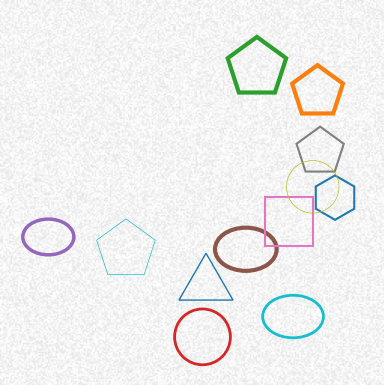[{"shape": "triangle", "thickness": 1, "radius": 0.41, "center": [0.535, 0.261]}, {"shape": "hexagon", "thickness": 1.5, "radius": 0.29, "center": [0.87, 0.487]}, {"shape": "pentagon", "thickness": 3, "radius": 0.35, "center": [0.825, 0.761]}, {"shape": "pentagon", "thickness": 3, "radius": 0.4, "center": [0.667, 0.824]}, {"shape": "circle", "thickness": 2, "radius": 0.36, "center": [0.526, 0.125]}, {"shape": "oval", "thickness": 2.5, "radius": 0.33, "center": [0.126, 0.385]}, {"shape": "oval", "thickness": 3, "radius": 0.4, "center": [0.639, 0.353]}, {"shape": "square", "thickness": 1.5, "radius": 0.31, "center": [0.751, 0.424]}, {"shape": "pentagon", "thickness": 1.5, "radius": 0.32, "center": [0.832, 0.607]}, {"shape": "circle", "thickness": 0.5, "radius": 0.34, "center": [0.812, 0.515]}, {"shape": "oval", "thickness": 2, "radius": 0.39, "center": [0.761, 0.178]}, {"shape": "pentagon", "thickness": 0.5, "radius": 0.4, "center": [0.327, 0.351]}]